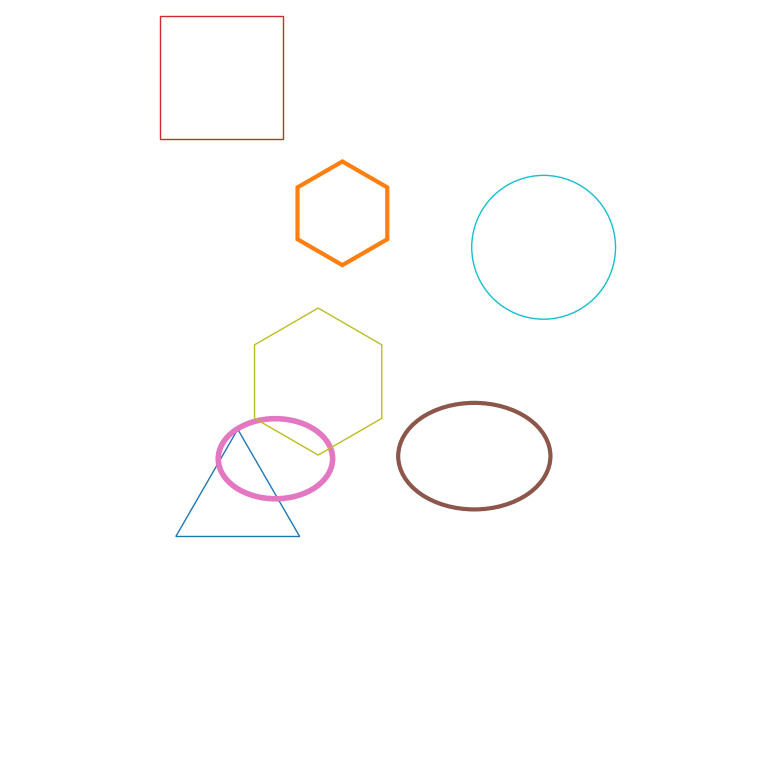[{"shape": "triangle", "thickness": 0.5, "radius": 0.46, "center": [0.309, 0.35]}, {"shape": "hexagon", "thickness": 1.5, "radius": 0.34, "center": [0.445, 0.723]}, {"shape": "square", "thickness": 0.5, "radius": 0.4, "center": [0.288, 0.899]}, {"shape": "oval", "thickness": 1.5, "radius": 0.49, "center": [0.616, 0.408]}, {"shape": "oval", "thickness": 2, "radius": 0.37, "center": [0.358, 0.404]}, {"shape": "hexagon", "thickness": 0.5, "radius": 0.48, "center": [0.413, 0.504]}, {"shape": "circle", "thickness": 0.5, "radius": 0.47, "center": [0.706, 0.679]}]